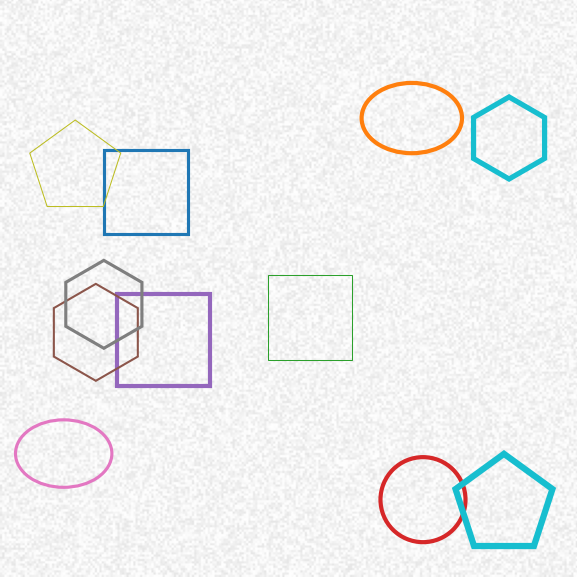[{"shape": "square", "thickness": 1.5, "radius": 0.36, "center": [0.253, 0.666]}, {"shape": "oval", "thickness": 2, "radius": 0.43, "center": [0.713, 0.795]}, {"shape": "square", "thickness": 0.5, "radius": 0.36, "center": [0.537, 0.449]}, {"shape": "circle", "thickness": 2, "radius": 0.37, "center": [0.732, 0.134]}, {"shape": "square", "thickness": 2, "radius": 0.4, "center": [0.283, 0.411]}, {"shape": "hexagon", "thickness": 1, "radius": 0.42, "center": [0.166, 0.424]}, {"shape": "oval", "thickness": 1.5, "radius": 0.42, "center": [0.11, 0.214]}, {"shape": "hexagon", "thickness": 1.5, "radius": 0.38, "center": [0.18, 0.472]}, {"shape": "pentagon", "thickness": 0.5, "radius": 0.41, "center": [0.13, 0.708]}, {"shape": "pentagon", "thickness": 3, "radius": 0.44, "center": [0.873, 0.125]}, {"shape": "hexagon", "thickness": 2.5, "radius": 0.36, "center": [0.881, 0.76]}]